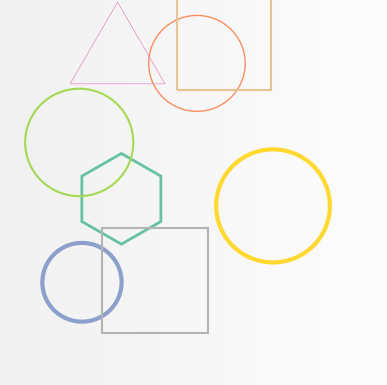[{"shape": "hexagon", "thickness": 2, "radius": 0.59, "center": [0.313, 0.484]}, {"shape": "circle", "thickness": 1, "radius": 0.62, "center": [0.508, 0.835]}, {"shape": "circle", "thickness": 3, "radius": 0.51, "center": [0.212, 0.267]}, {"shape": "triangle", "thickness": 0.5, "radius": 0.71, "center": [0.303, 0.853]}, {"shape": "circle", "thickness": 1.5, "radius": 0.7, "center": [0.205, 0.63]}, {"shape": "circle", "thickness": 3, "radius": 0.73, "center": [0.705, 0.465]}, {"shape": "square", "thickness": 1.5, "radius": 0.61, "center": [0.577, 0.889]}, {"shape": "square", "thickness": 1.5, "radius": 0.68, "center": [0.399, 0.272]}]